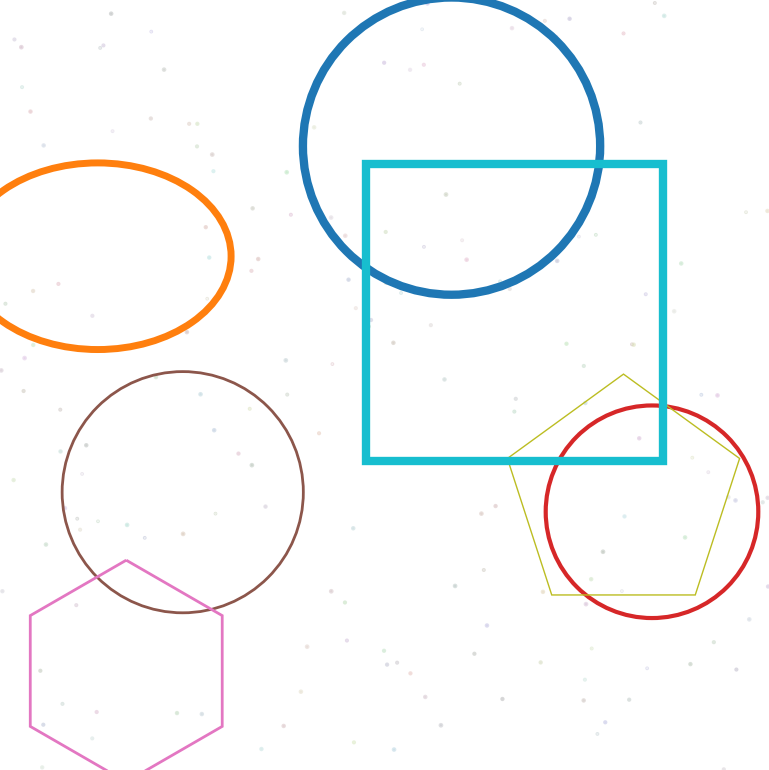[{"shape": "circle", "thickness": 3, "radius": 0.97, "center": [0.586, 0.81]}, {"shape": "oval", "thickness": 2.5, "radius": 0.87, "center": [0.127, 0.667]}, {"shape": "circle", "thickness": 1.5, "radius": 0.69, "center": [0.847, 0.335]}, {"shape": "circle", "thickness": 1, "radius": 0.78, "center": [0.237, 0.361]}, {"shape": "hexagon", "thickness": 1, "radius": 0.72, "center": [0.164, 0.129]}, {"shape": "pentagon", "thickness": 0.5, "radius": 0.79, "center": [0.81, 0.356]}, {"shape": "square", "thickness": 3, "radius": 0.96, "center": [0.668, 0.594]}]